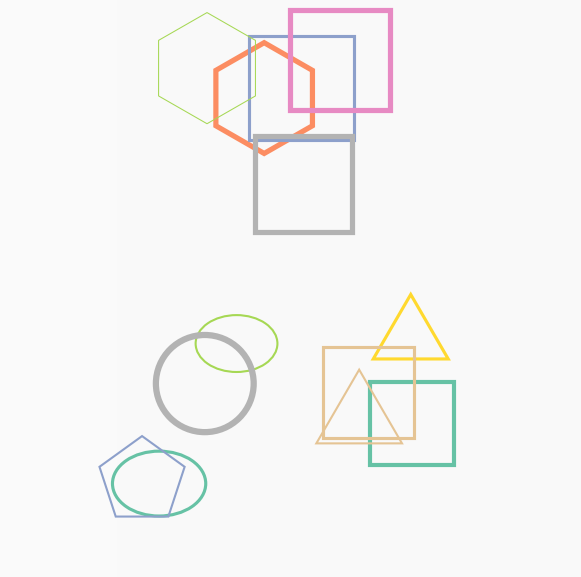[{"shape": "oval", "thickness": 1.5, "radius": 0.4, "center": [0.274, 0.162]}, {"shape": "square", "thickness": 2, "radius": 0.36, "center": [0.709, 0.265]}, {"shape": "hexagon", "thickness": 2.5, "radius": 0.48, "center": [0.454, 0.829]}, {"shape": "square", "thickness": 1.5, "radius": 0.45, "center": [0.518, 0.847]}, {"shape": "pentagon", "thickness": 1, "radius": 0.39, "center": [0.244, 0.167]}, {"shape": "square", "thickness": 2.5, "radius": 0.43, "center": [0.585, 0.895]}, {"shape": "hexagon", "thickness": 0.5, "radius": 0.48, "center": [0.356, 0.881]}, {"shape": "oval", "thickness": 1, "radius": 0.35, "center": [0.407, 0.404]}, {"shape": "triangle", "thickness": 1.5, "radius": 0.37, "center": [0.707, 0.415]}, {"shape": "triangle", "thickness": 1, "radius": 0.43, "center": [0.618, 0.274]}, {"shape": "square", "thickness": 1.5, "radius": 0.39, "center": [0.634, 0.32]}, {"shape": "circle", "thickness": 3, "radius": 0.42, "center": [0.352, 0.335]}, {"shape": "square", "thickness": 2.5, "radius": 0.42, "center": [0.522, 0.681]}]